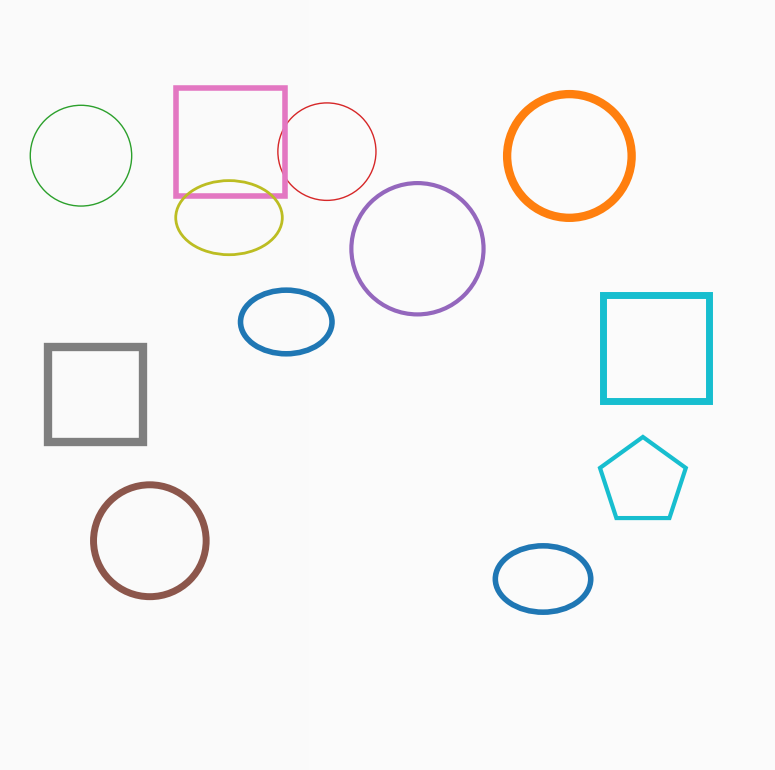[{"shape": "oval", "thickness": 2, "radius": 0.3, "center": [0.369, 0.582]}, {"shape": "oval", "thickness": 2, "radius": 0.31, "center": [0.701, 0.248]}, {"shape": "circle", "thickness": 3, "radius": 0.4, "center": [0.735, 0.797]}, {"shape": "circle", "thickness": 0.5, "radius": 0.33, "center": [0.104, 0.798]}, {"shape": "circle", "thickness": 0.5, "radius": 0.32, "center": [0.422, 0.803]}, {"shape": "circle", "thickness": 1.5, "radius": 0.43, "center": [0.539, 0.677]}, {"shape": "circle", "thickness": 2.5, "radius": 0.36, "center": [0.193, 0.298]}, {"shape": "square", "thickness": 2, "radius": 0.35, "center": [0.298, 0.815]}, {"shape": "square", "thickness": 3, "radius": 0.31, "center": [0.123, 0.487]}, {"shape": "oval", "thickness": 1, "radius": 0.34, "center": [0.296, 0.717]}, {"shape": "square", "thickness": 2.5, "radius": 0.34, "center": [0.847, 0.548]}, {"shape": "pentagon", "thickness": 1.5, "radius": 0.29, "center": [0.83, 0.374]}]